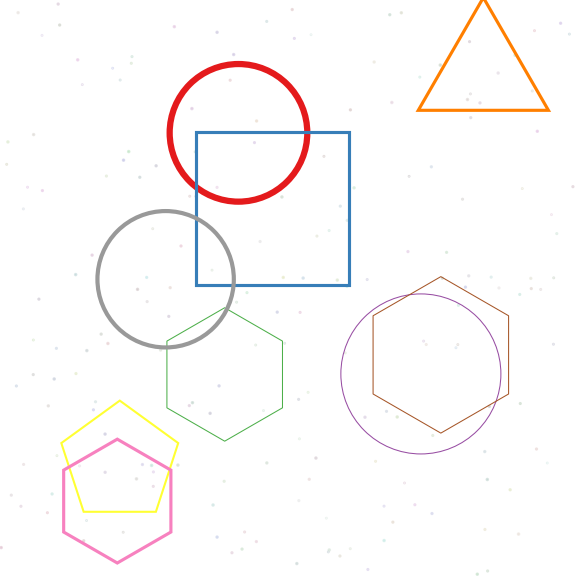[{"shape": "circle", "thickness": 3, "radius": 0.6, "center": [0.413, 0.769]}, {"shape": "square", "thickness": 1.5, "radius": 0.66, "center": [0.472, 0.637]}, {"shape": "hexagon", "thickness": 0.5, "radius": 0.58, "center": [0.389, 0.351]}, {"shape": "circle", "thickness": 0.5, "radius": 0.69, "center": [0.729, 0.352]}, {"shape": "triangle", "thickness": 1.5, "radius": 0.65, "center": [0.837, 0.873]}, {"shape": "pentagon", "thickness": 1, "radius": 0.53, "center": [0.207, 0.199]}, {"shape": "hexagon", "thickness": 0.5, "radius": 0.68, "center": [0.763, 0.385]}, {"shape": "hexagon", "thickness": 1.5, "radius": 0.54, "center": [0.203, 0.131]}, {"shape": "circle", "thickness": 2, "radius": 0.59, "center": [0.287, 0.516]}]